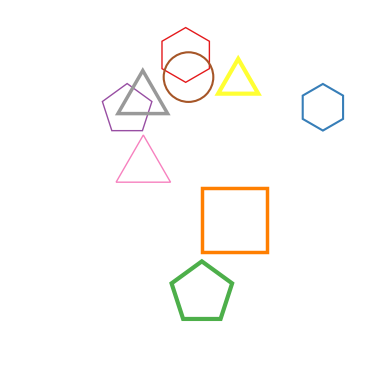[{"shape": "hexagon", "thickness": 1, "radius": 0.36, "center": [0.482, 0.857]}, {"shape": "hexagon", "thickness": 1.5, "radius": 0.3, "center": [0.839, 0.721]}, {"shape": "pentagon", "thickness": 3, "radius": 0.41, "center": [0.524, 0.238]}, {"shape": "pentagon", "thickness": 1, "radius": 0.34, "center": [0.33, 0.715]}, {"shape": "square", "thickness": 2.5, "radius": 0.42, "center": [0.609, 0.429]}, {"shape": "triangle", "thickness": 3, "radius": 0.3, "center": [0.619, 0.787]}, {"shape": "circle", "thickness": 1.5, "radius": 0.32, "center": [0.49, 0.8]}, {"shape": "triangle", "thickness": 1, "radius": 0.41, "center": [0.372, 0.568]}, {"shape": "triangle", "thickness": 2.5, "radius": 0.37, "center": [0.371, 0.742]}]